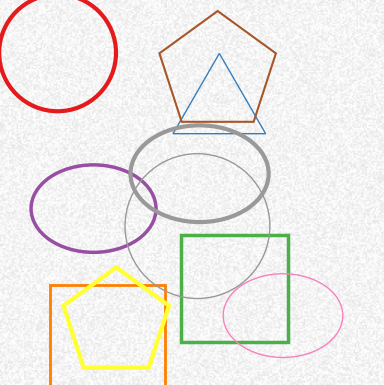[{"shape": "circle", "thickness": 3, "radius": 0.76, "center": [0.15, 0.863]}, {"shape": "triangle", "thickness": 1, "radius": 0.69, "center": [0.57, 0.722]}, {"shape": "square", "thickness": 2.5, "radius": 0.69, "center": [0.609, 0.25]}, {"shape": "oval", "thickness": 2.5, "radius": 0.81, "center": [0.243, 0.458]}, {"shape": "square", "thickness": 2, "radius": 0.74, "center": [0.279, 0.111]}, {"shape": "pentagon", "thickness": 3, "radius": 0.72, "center": [0.302, 0.161]}, {"shape": "pentagon", "thickness": 1.5, "radius": 0.8, "center": [0.565, 0.812]}, {"shape": "oval", "thickness": 1, "radius": 0.78, "center": [0.735, 0.18]}, {"shape": "oval", "thickness": 3, "radius": 0.9, "center": [0.518, 0.549]}, {"shape": "circle", "thickness": 1, "radius": 0.94, "center": [0.513, 0.413]}]